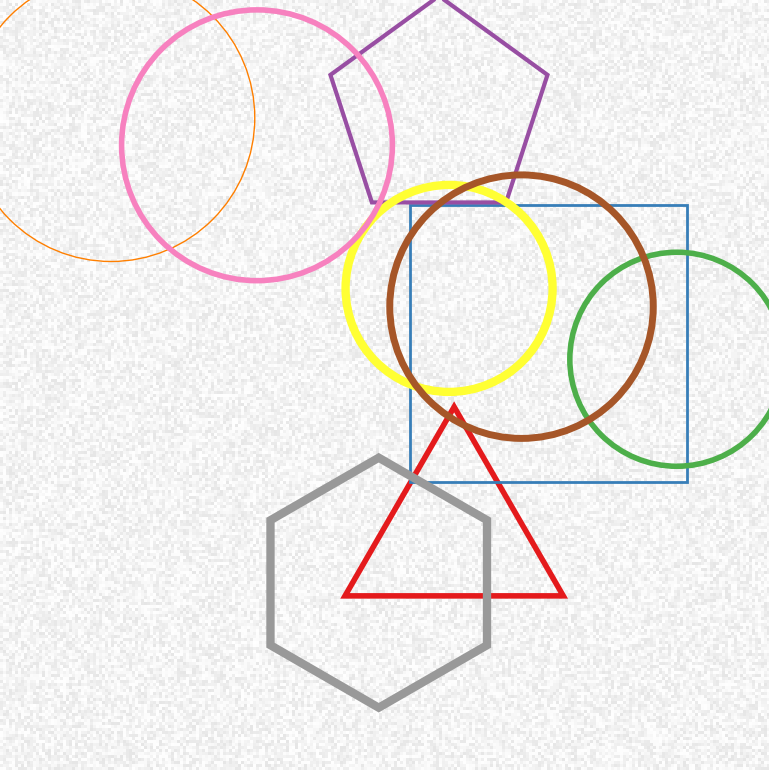[{"shape": "triangle", "thickness": 2, "radius": 0.82, "center": [0.59, 0.308]}, {"shape": "square", "thickness": 1, "radius": 0.9, "center": [0.712, 0.554]}, {"shape": "circle", "thickness": 2, "radius": 0.69, "center": [0.879, 0.533]}, {"shape": "pentagon", "thickness": 1.5, "radius": 0.74, "center": [0.57, 0.857]}, {"shape": "circle", "thickness": 0.5, "radius": 0.93, "center": [0.144, 0.847]}, {"shape": "circle", "thickness": 3, "radius": 0.67, "center": [0.583, 0.625]}, {"shape": "circle", "thickness": 2.5, "radius": 0.86, "center": [0.677, 0.602]}, {"shape": "circle", "thickness": 2, "radius": 0.88, "center": [0.334, 0.811]}, {"shape": "hexagon", "thickness": 3, "radius": 0.81, "center": [0.492, 0.243]}]